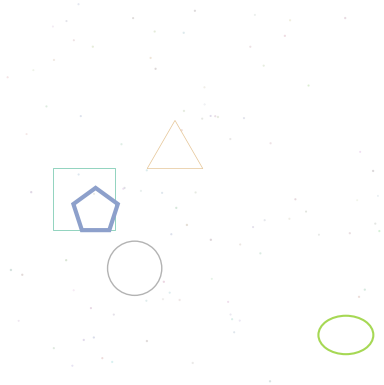[{"shape": "square", "thickness": 0.5, "radius": 0.4, "center": [0.218, 0.482]}, {"shape": "pentagon", "thickness": 3, "radius": 0.3, "center": [0.248, 0.451]}, {"shape": "oval", "thickness": 1.5, "radius": 0.36, "center": [0.898, 0.13]}, {"shape": "triangle", "thickness": 0.5, "radius": 0.42, "center": [0.455, 0.604]}, {"shape": "circle", "thickness": 1, "radius": 0.35, "center": [0.35, 0.303]}]